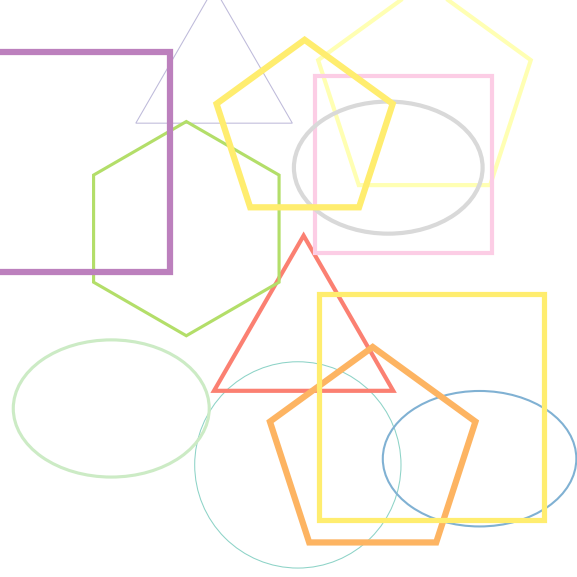[{"shape": "circle", "thickness": 0.5, "radius": 0.89, "center": [0.516, 0.194]}, {"shape": "pentagon", "thickness": 2, "radius": 0.97, "center": [0.735, 0.835]}, {"shape": "triangle", "thickness": 0.5, "radius": 0.78, "center": [0.371, 0.864]}, {"shape": "triangle", "thickness": 2, "radius": 0.9, "center": [0.526, 0.412]}, {"shape": "oval", "thickness": 1, "radius": 0.84, "center": [0.83, 0.205]}, {"shape": "pentagon", "thickness": 3, "radius": 0.94, "center": [0.645, 0.211]}, {"shape": "hexagon", "thickness": 1.5, "radius": 0.93, "center": [0.323, 0.603]}, {"shape": "square", "thickness": 2, "radius": 0.77, "center": [0.699, 0.715]}, {"shape": "oval", "thickness": 2, "radius": 0.82, "center": [0.672, 0.709]}, {"shape": "square", "thickness": 3, "radius": 0.95, "center": [0.104, 0.719]}, {"shape": "oval", "thickness": 1.5, "radius": 0.85, "center": [0.193, 0.292]}, {"shape": "square", "thickness": 2.5, "radius": 0.98, "center": [0.747, 0.294]}, {"shape": "pentagon", "thickness": 3, "radius": 0.8, "center": [0.527, 0.77]}]